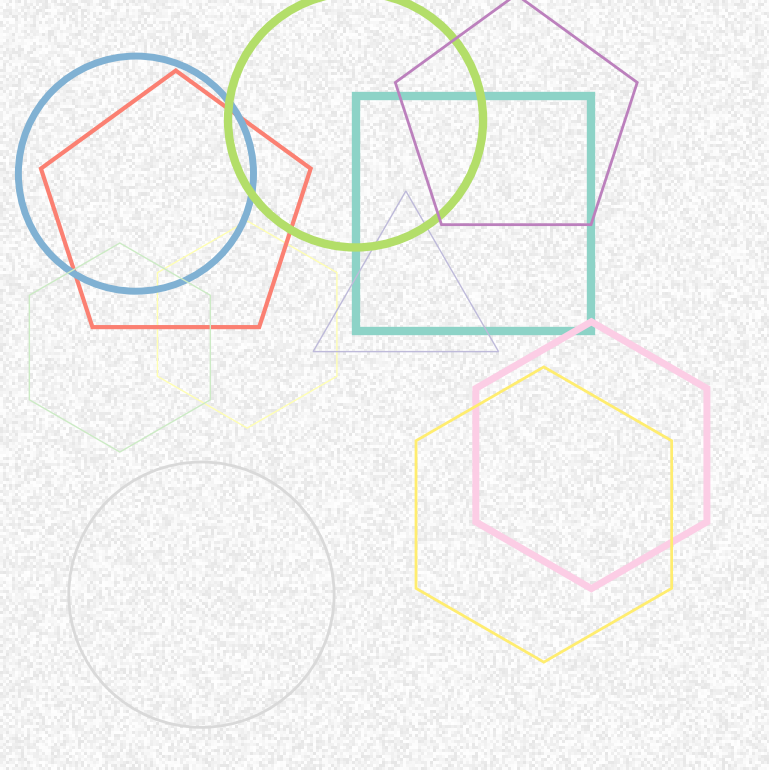[{"shape": "square", "thickness": 3, "radius": 0.76, "center": [0.615, 0.723]}, {"shape": "hexagon", "thickness": 0.5, "radius": 0.67, "center": [0.321, 0.579]}, {"shape": "triangle", "thickness": 0.5, "radius": 0.7, "center": [0.527, 0.613]}, {"shape": "pentagon", "thickness": 1.5, "radius": 0.92, "center": [0.228, 0.724]}, {"shape": "circle", "thickness": 2.5, "radius": 0.76, "center": [0.177, 0.774]}, {"shape": "circle", "thickness": 3, "radius": 0.83, "center": [0.462, 0.844]}, {"shape": "hexagon", "thickness": 2.5, "radius": 0.87, "center": [0.768, 0.409]}, {"shape": "circle", "thickness": 1, "radius": 0.86, "center": [0.262, 0.228]}, {"shape": "pentagon", "thickness": 1, "radius": 0.83, "center": [0.67, 0.842]}, {"shape": "hexagon", "thickness": 0.5, "radius": 0.68, "center": [0.156, 0.549]}, {"shape": "hexagon", "thickness": 1, "radius": 0.96, "center": [0.706, 0.332]}]